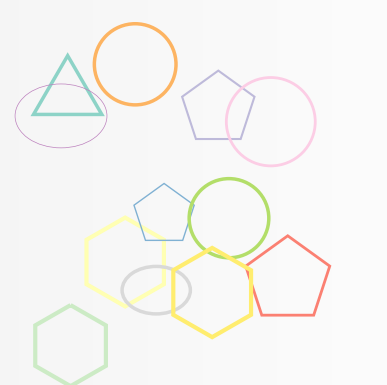[{"shape": "triangle", "thickness": 2.5, "radius": 0.51, "center": [0.175, 0.754]}, {"shape": "hexagon", "thickness": 3, "radius": 0.58, "center": [0.323, 0.319]}, {"shape": "pentagon", "thickness": 1.5, "radius": 0.49, "center": [0.563, 0.718]}, {"shape": "pentagon", "thickness": 2, "radius": 0.57, "center": [0.743, 0.274]}, {"shape": "pentagon", "thickness": 1, "radius": 0.41, "center": [0.423, 0.442]}, {"shape": "circle", "thickness": 2.5, "radius": 0.53, "center": [0.349, 0.833]}, {"shape": "circle", "thickness": 2.5, "radius": 0.51, "center": [0.591, 0.433]}, {"shape": "circle", "thickness": 2, "radius": 0.57, "center": [0.699, 0.684]}, {"shape": "oval", "thickness": 2.5, "radius": 0.44, "center": [0.403, 0.246]}, {"shape": "oval", "thickness": 0.5, "radius": 0.59, "center": [0.157, 0.699]}, {"shape": "hexagon", "thickness": 3, "radius": 0.53, "center": [0.182, 0.102]}, {"shape": "hexagon", "thickness": 3, "radius": 0.58, "center": [0.548, 0.24]}]